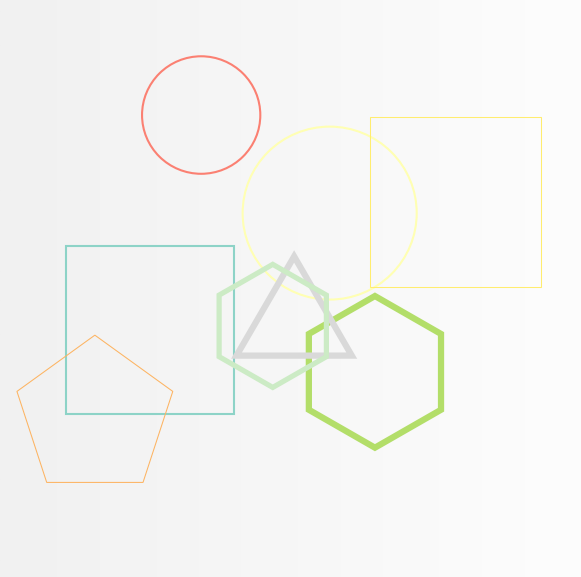[{"shape": "square", "thickness": 1, "radius": 0.73, "center": [0.258, 0.428]}, {"shape": "circle", "thickness": 1, "radius": 0.75, "center": [0.567, 0.63]}, {"shape": "circle", "thickness": 1, "radius": 0.51, "center": [0.346, 0.8]}, {"shape": "pentagon", "thickness": 0.5, "radius": 0.7, "center": [0.163, 0.278]}, {"shape": "hexagon", "thickness": 3, "radius": 0.66, "center": [0.645, 0.355]}, {"shape": "triangle", "thickness": 3, "radius": 0.57, "center": [0.506, 0.441]}, {"shape": "hexagon", "thickness": 2.5, "radius": 0.53, "center": [0.469, 0.435]}, {"shape": "square", "thickness": 0.5, "radius": 0.74, "center": [0.784, 0.649]}]